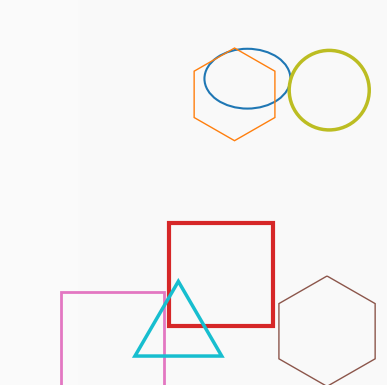[{"shape": "oval", "thickness": 1.5, "radius": 0.55, "center": [0.639, 0.796]}, {"shape": "hexagon", "thickness": 1, "radius": 0.6, "center": [0.605, 0.755]}, {"shape": "square", "thickness": 3, "radius": 0.67, "center": [0.571, 0.286]}, {"shape": "hexagon", "thickness": 1, "radius": 0.72, "center": [0.844, 0.14]}, {"shape": "square", "thickness": 2, "radius": 0.66, "center": [0.29, 0.109]}, {"shape": "circle", "thickness": 2.5, "radius": 0.52, "center": [0.85, 0.766]}, {"shape": "triangle", "thickness": 2.5, "radius": 0.65, "center": [0.46, 0.14]}]